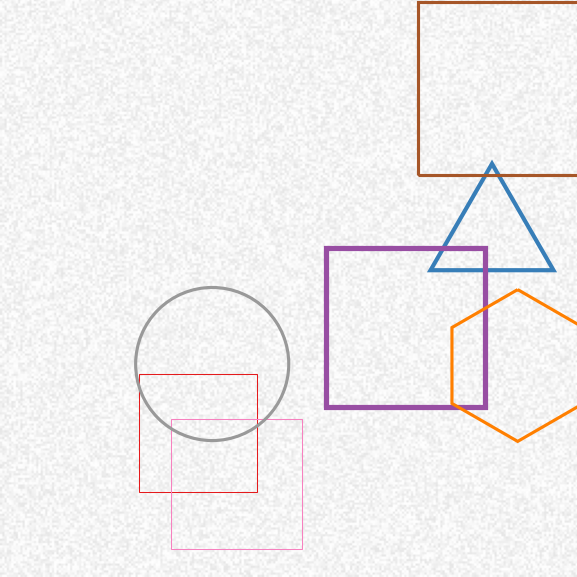[{"shape": "square", "thickness": 0.5, "radius": 0.51, "center": [0.342, 0.25]}, {"shape": "triangle", "thickness": 2, "radius": 0.61, "center": [0.852, 0.593]}, {"shape": "square", "thickness": 2.5, "radius": 0.69, "center": [0.702, 0.432]}, {"shape": "hexagon", "thickness": 1.5, "radius": 0.66, "center": [0.896, 0.366]}, {"shape": "square", "thickness": 1.5, "radius": 0.75, "center": [0.873, 0.846]}, {"shape": "square", "thickness": 0.5, "radius": 0.56, "center": [0.409, 0.161]}, {"shape": "circle", "thickness": 1.5, "radius": 0.66, "center": [0.367, 0.369]}]